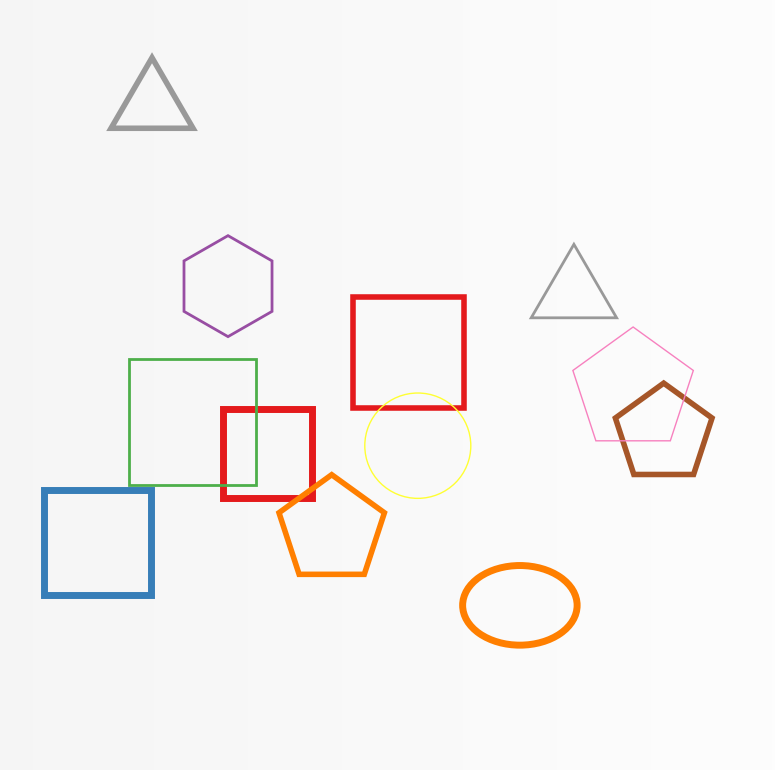[{"shape": "square", "thickness": 2, "radius": 0.36, "center": [0.527, 0.542]}, {"shape": "square", "thickness": 2.5, "radius": 0.29, "center": [0.345, 0.411]}, {"shape": "square", "thickness": 2.5, "radius": 0.34, "center": [0.126, 0.296]}, {"shape": "square", "thickness": 1, "radius": 0.41, "center": [0.249, 0.452]}, {"shape": "hexagon", "thickness": 1, "radius": 0.33, "center": [0.294, 0.628]}, {"shape": "oval", "thickness": 2.5, "radius": 0.37, "center": [0.671, 0.214]}, {"shape": "pentagon", "thickness": 2, "radius": 0.36, "center": [0.428, 0.312]}, {"shape": "circle", "thickness": 0.5, "radius": 0.34, "center": [0.539, 0.421]}, {"shape": "pentagon", "thickness": 2, "radius": 0.33, "center": [0.856, 0.437]}, {"shape": "pentagon", "thickness": 0.5, "radius": 0.41, "center": [0.817, 0.494]}, {"shape": "triangle", "thickness": 1, "radius": 0.32, "center": [0.741, 0.619]}, {"shape": "triangle", "thickness": 2, "radius": 0.31, "center": [0.196, 0.864]}]